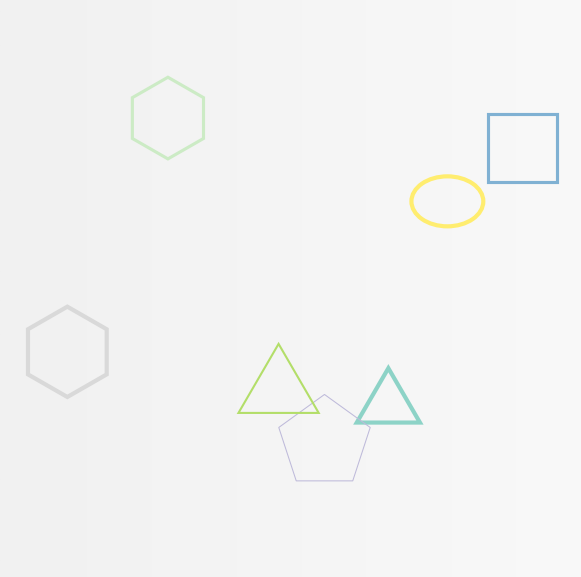[{"shape": "triangle", "thickness": 2, "radius": 0.31, "center": [0.668, 0.299]}, {"shape": "pentagon", "thickness": 0.5, "radius": 0.41, "center": [0.558, 0.233]}, {"shape": "square", "thickness": 1.5, "radius": 0.3, "center": [0.899, 0.743]}, {"shape": "triangle", "thickness": 1, "radius": 0.4, "center": [0.479, 0.324]}, {"shape": "hexagon", "thickness": 2, "radius": 0.39, "center": [0.116, 0.39]}, {"shape": "hexagon", "thickness": 1.5, "radius": 0.35, "center": [0.289, 0.795]}, {"shape": "oval", "thickness": 2, "radius": 0.31, "center": [0.77, 0.651]}]